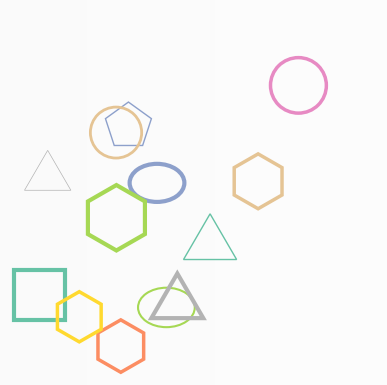[{"shape": "square", "thickness": 3, "radius": 0.33, "center": [0.103, 0.234]}, {"shape": "triangle", "thickness": 1, "radius": 0.4, "center": [0.542, 0.365]}, {"shape": "hexagon", "thickness": 2.5, "radius": 0.34, "center": [0.312, 0.101]}, {"shape": "pentagon", "thickness": 1, "radius": 0.31, "center": [0.331, 0.673]}, {"shape": "oval", "thickness": 3, "radius": 0.35, "center": [0.405, 0.525]}, {"shape": "circle", "thickness": 2.5, "radius": 0.36, "center": [0.77, 0.778]}, {"shape": "hexagon", "thickness": 3, "radius": 0.42, "center": [0.3, 0.434]}, {"shape": "oval", "thickness": 1.5, "radius": 0.37, "center": [0.429, 0.201]}, {"shape": "hexagon", "thickness": 2.5, "radius": 0.33, "center": [0.205, 0.177]}, {"shape": "circle", "thickness": 2, "radius": 0.33, "center": [0.299, 0.656]}, {"shape": "hexagon", "thickness": 2.5, "radius": 0.36, "center": [0.666, 0.529]}, {"shape": "triangle", "thickness": 3, "radius": 0.39, "center": [0.458, 0.212]}, {"shape": "triangle", "thickness": 0.5, "radius": 0.35, "center": [0.123, 0.54]}]